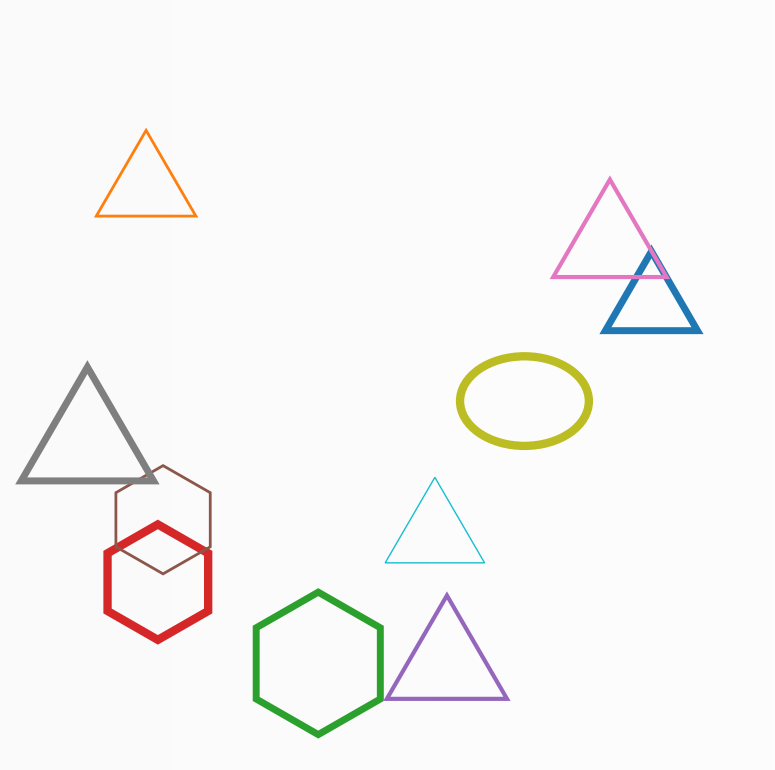[{"shape": "triangle", "thickness": 2.5, "radius": 0.34, "center": [0.841, 0.605]}, {"shape": "triangle", "thickness": 1, "radius": 0.37, "center": [0.188, 0.756]}, {"shape": "hexagon", "thickness": 2.5, "radius": 0.46, "center": [0.411, 0.138]}, {"shape": "hexagon", "thickness": 3, "radius": 0.37, "center": [0.204, 0.244]}, {"shape": "triangle", "thickness": 1.5, "radius": 0.45, "center": [0.577, 0.137]}, {"shape": "hexagon", "thickness": 1, "radius": 0.35, "center": [0.21, 0.325]}, {"shape": "triangle", "thickness": 1.5, "radius": 0.42, "center": [0.787, 0.682]}, {"shape": "triangle", "thickness": 2.5, "radius": 0.49, "center": [0.113, 0.425]}, {"shape": "oval", "thickness": 3, "radius": 0.42, "center": [0.677, 0.479]}, {"shape": "triangle", "thickness": 0.5, "radius": 0.37, "center": [0.561, 0.306]}]